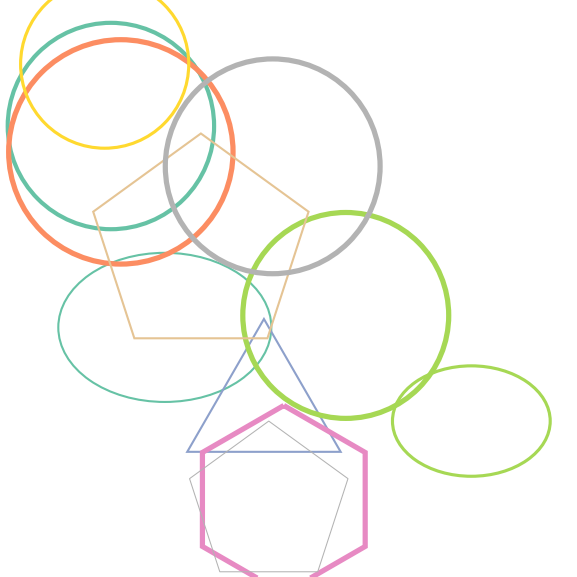[{"shape": "oval", "thickness": 1, "radius": 0.92, "center": [0.285, 0.432]}, {"shape": "circle", "thickness": 2, "radius": 0.89, "center": [0.192, 0.781]}, {"shape": "circle", "thickness": 2.5, "radius": 0.97, "center": [0.209, 0.736]}, {"shape": "triangle", "thickness": 1, "radius": 0.77, "center": [0.457, 0.293]}, {"shape": "hexagon", "thickness": 2.5, "radius": 0.81, "center": [0.491, 0.134]}, {"shape": "oval", "thickness": 1.5, "radius": 0.68, "center": [0.816, 0.27]}, {"shape": "circle", "thickness": 2.5, "radius": 0.89, "center": [0.599, 0.453]}, {"shape": "circle", "thickness": 1.5, "radius": 0.73, "center": [0.181, 0.888]}, {"shape": "pentagon", "thickness": 1, "radius": 0.98, "center": [0.348, 0.572]}, {"shape": "pentagon", "thickness": 0.5, "radius": 0.72, "center": [0.465, 0.126]}, {"shape": "circle", "thickness": 2.5, "radius": 0.93, "center": [0.472, 0.711]}]